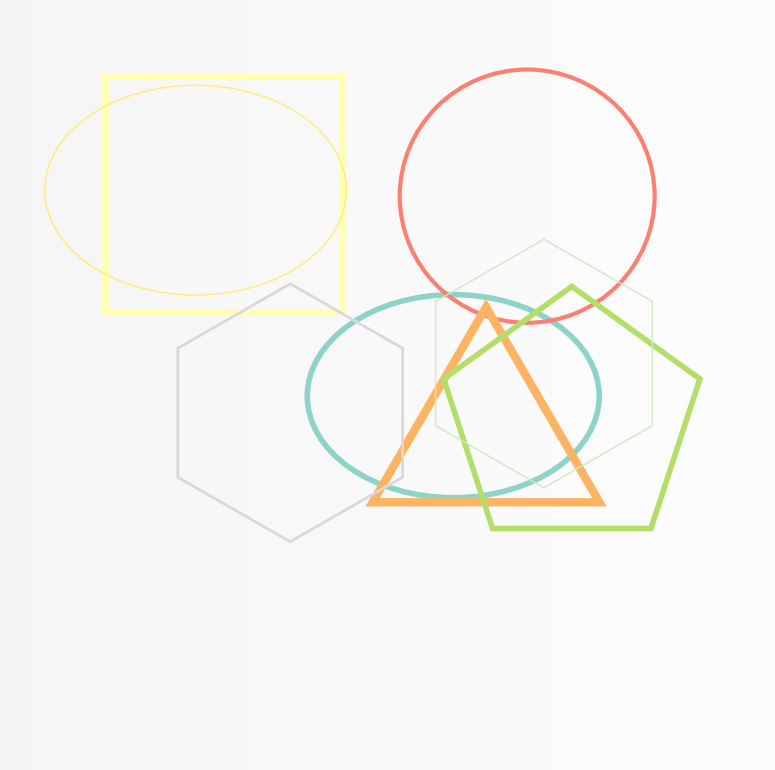[{"shape": "oval", "thickness": 2, "radius": 0.94, "center": [0.585, 0.486]}, {"shape": "square", "thickness": 2.5, "radius": 0.76, "center": [0.289, 0.748]}, {"shape": "circle", "thickness": 1.5, "radius": 0.82, "center": [0.68, 0.745]}, {"shape": "triangle", "thickness": 3, "radius": 0.85, "center": [0.627, 0.432]}, {"shape": "pentagon", "thickness": 2, "radius": 0.87, "center": [0.738, 0.454]}, {"shape": "hexagon", "thickness": 1, "radius": 0.84, "center": [0.374, 0.464]}, {"shape": "hexagon", "thickness": 0.5, "radius": 0.81, "center": [0.702, 0.528]}, {"shape": "oval", "thickness": 0.5, "radius": 0.97, "center": [0.252, 0.753]}]